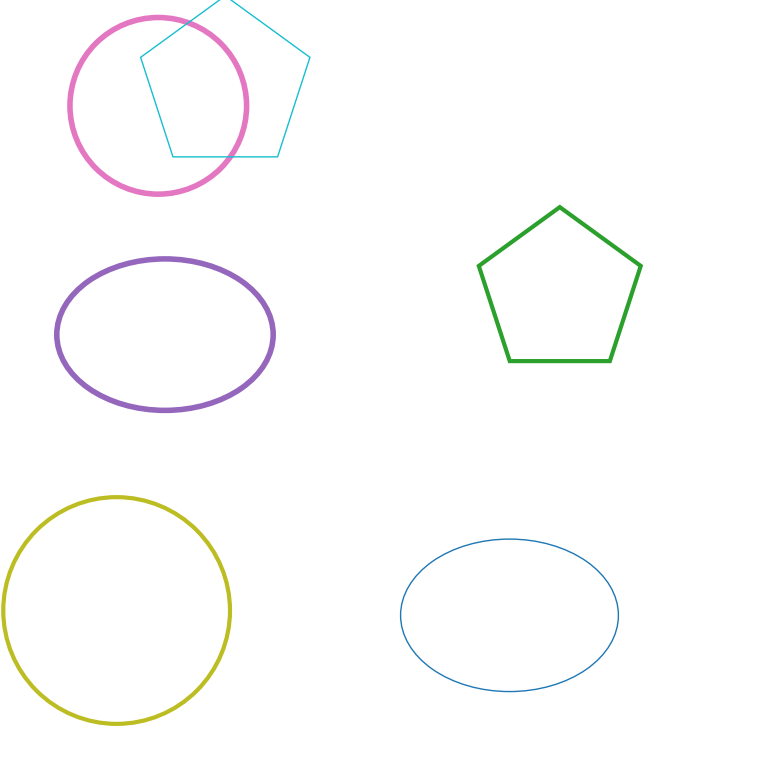[{"shape": "oval", "thickness": 0.5, "radius": 0.71, "center": [0.662, 0.201]}, {"shape": "pentagon", "thickness": 1.5, "radius": 0.55, "center": [0.727, 0.62]}, {"shape": "oval", "thickness": 2, "radius": 0.7, "center": [0.214, 0.565]}, {"shape": "circle", "thickness": 2, "radius": 0.57, "center": [0.206, 0.863]}, {"shape": "circle", "thickness": 1.5, "radius": 0.74, "center": [0.151, 0.207]}, {"shape": "pentagon", "thickness": 0.5, "radius": 0.58, "center": [0.293, 0.89]}]